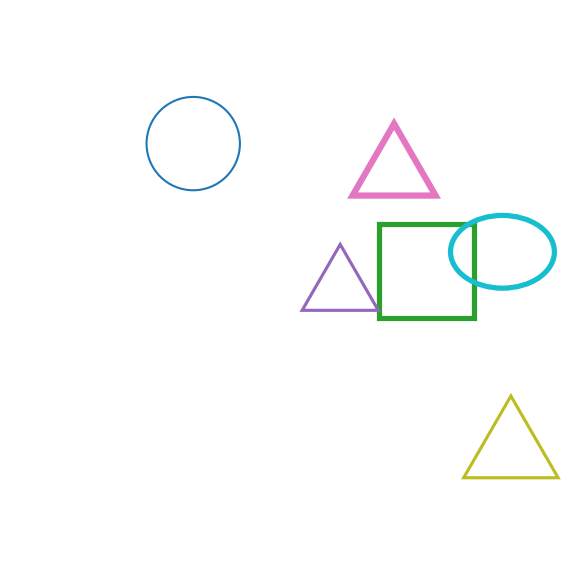[{"shape": "circle", "thickness": 1, "radius": 0.4, "center": [0.335, 0.75]}, {"shape": "square", "thickness": 2.5, "radius": 0.41, "center": [0.738, 0.53]}, {"shape": "triangle", "thickness": 1.5, "radius": 0.38, "center": [0.589, 0.5]}, {"shape": "triangle", "thickness": 3, "radius": 0.42, "center": [0.682, 0.702]}, {"shape": "triangle", "thickness": 1.5, "radius": 0.47, "center": [0.885, 0.219]}, {"shape": "oval", "thickness": 2.5, "radius": 0.45, "center": [0.87, 0.563]}]